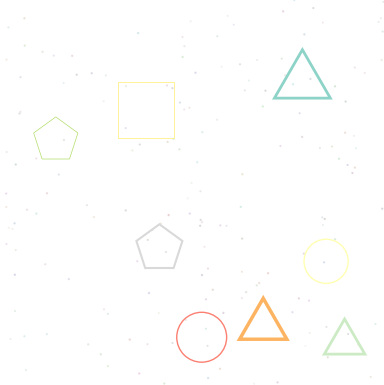[{"shape": "triangle", "thickness": 2, "radius": 0.42, "center": [0.785, 0.787]}, {"shape": "circle", "thickness": 1, "radius": 0.29, "center": [0.847, 0.321]}, {"shape": "circle", "thickness": 1, "radius": 0.32, "center": [0.524, 0.124]}, {"shape": "triangle", "thickness": 2.5, "radius": 0.35, "center": [0.684, 0.154]}, {"shape": "pentagon", "thickness": 0.5, "radius": 0.3, "center": [0.145, 0.636]}, {"shape": "pentagon", "thickness": 1.5, "radius": 0.31, "center": [0.414, 0.355]}, {"shape": "triangle", "thickness": 2, "radius": 0.3, "center": [0.895, 0.111]}, {"shape": "square", "thickness": 0.5, "radius": 0.36, "center": [0.38, 0.714]}]